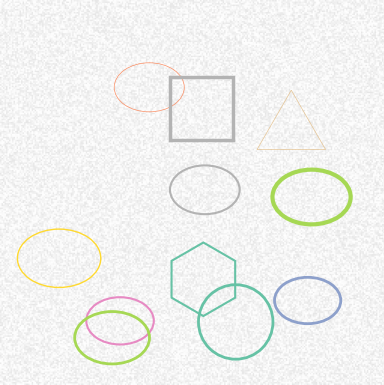[{"shape": "circle", "thickness": 2, "radius": 0.48, "center": [0.612, 0.164]}, {"shape": "hexagon", "thickness": 1.5, "radius": 0.48, "center": [0.528, 0.275]}, {"shape": "oval", "thickness": 0.5, "radius": 0.45, "center": [0.388, 0.773]}, {"shape": "oval", "thickness": 2, "radius": 0.43, "center": [0.799, 0.219]}, {"shape": "oval", "thickness": 1.5, "radius": 0.44, "center": [0.312, 0.167]}, {"shape": "oval", "thickness": 2, "radius": 0.49, "center": [0.291, 0.123]}, {"shape": "oval", "thickness": 3, "radius": 0.51, "center": [0.809, 0.488]}, {"shape": "oval", "thickness": 1, "radius": 0.54, "center": [0.154, 0.329]}, {"shape": "triangle", "thickness": 0.5, "radius": 0.51, "center": [0.757, 0.663]}, {"shape": "oval", "thickness": 1.5, "radius": 0.45, "center": [0.532, 0.507]}, {"shape": "square", "thickness": 2.5, "radius": 0.41, "center": [0.523, 0.718]}]